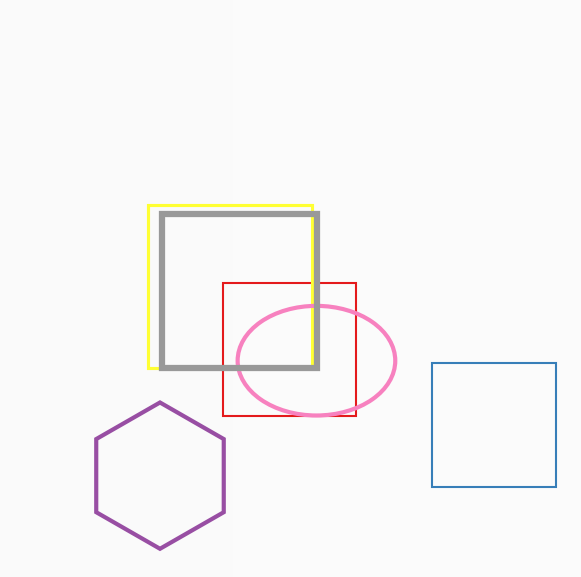[{"shape": "square", "thickness": 1, "radius": 0.57, "center": [0.498, 0.394]}, {"shape": "square", "thickness": 1, "radius": 0.53, "center": [0.849, 0.263]}, {"shape": "hexagon", "thickness": 2, "radius": 0.63, "center": [0.275, 0.176]}, {"shape": "square", "thickness": 1.5, "radius": 0.71, "center": [0.396, 0.503]}, {"shape": "oval", "thickness": 2, "radius": 0.68, "center": [0.544, 0.375]}, {"shape": "square", "thickness": 3, "radius": 0.67, "center": [0.412, 0.495]}]